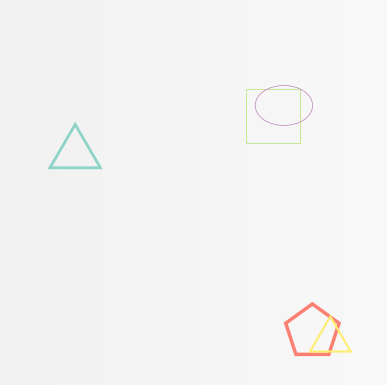[{"shape": "triangle", "thickness": 2, "radius": 0.38, "center": [0.194, 0.602]}, {"shape": "pentagon", "thickness": 2.5, "radius": 0.36, "center": [0.806, 0.138]}, {"shape": "square", "thickness": 0.5, "radius": 0.35, "center": [0.704, 0.699]}, {"shape": "oval", "thickness": 0.5, "radius": 0.37, "center": [0.733, 0.726]}, {"shape": "triangle", "thickness": 1.5, "radius": 0.3, "center": [0.853, 0.117]}]